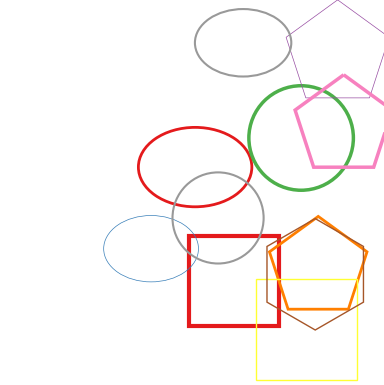[{"shape": "square", "thickness": 3, "radius": 0.59, "center": [0.608, 0.27]}, {"shape": "oval", "thickness": 2, "radius": 0.74, "center": [0.507, 0.566]}, {"shape": "oval", "thickness": 0.5, "radius": 0.62, "center": [0.392, 0.354]}, {"shape": "circle", "thickness": 2.5, "radius": 0.68, "center": [0.782, 0.642]}, {"shape": "pentagon", "thickness": 0.5, "radius": 0.7, "center": [0.877, 0.86]}, {"shape": "pentagon", "thickness": 2, "radius": 0.67, "center": [0.827, 0.305]}, {"shape": "square", "thickness": 1, "radius": 0.66, "center": [0.797, 0.145]}, {"shape": "hexagon", "thickness": 1, "radius": 0.72, "center": [0.819, 0.288]}, {"shape": "pentagon", "thickness": 2.5, "radius": 0.66, "center": [0.893, 0.673]}, {"shape": "oval", "thickness": 1.5, "radius": 0.63, "center": [0.631, 0.889]}, {"shape": "circle", "thickness": 1.5, "radius": 0.59, "center": [0.566, 0.434]}]